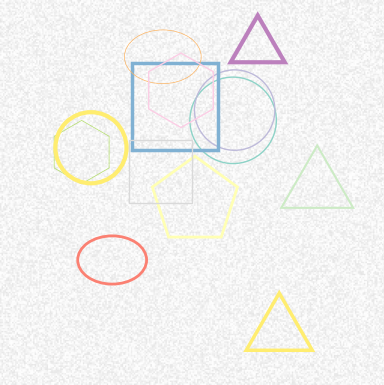[{"shape": "circle", "thickness": 1, "radius": 0.56, "center": [0.605, 0.687]}, {"shape": "pentagon", "thickness": 2, "radius": 0.58, "center": [0.506, 0.478]}, {"shape": "circle", "thickness": 1, "radius": 0.52, "center": [0.61, 0.714]}, {"shape": "oval", "thickness": 2, "radius": 0.45, "center": [0.291, 0.325]}, {"shape": "square", "thickness": 2.5, "radius": 0.56, "center": [0.455, 0.724]}, {"shape": "oval", "thickness": 0.5, "radius": 0.5, "center": [0.423, 0.852]}, {"shape": "hexagon", "thickness": 0.5, "radius": 0.41, "center": [0.212, 0.605]}, {"shape": "hexagon", "thickness": 1, "radius": 0.48, "center": [0.47, 0.765]}, {"shape": "square", "thickness": 1, "radius": 0.41, "center": [0.418, 0.554]}, {"shape": "triangle", "thickness": 3, "radius": 0.41, "center": [0.669, 0.879]}, {"shape": "triangle", "thickness": 1.5, "radius": 0.54, "center": [0.824, 0.514]}, {"shape": "circle", "thickness": 3, "radius": 0.46, "center": [0.236, 0.616]}, {"shape": "triangle", "thickness": 2.5, "radius": 0.5, "center": [0.725, 0.14]}]